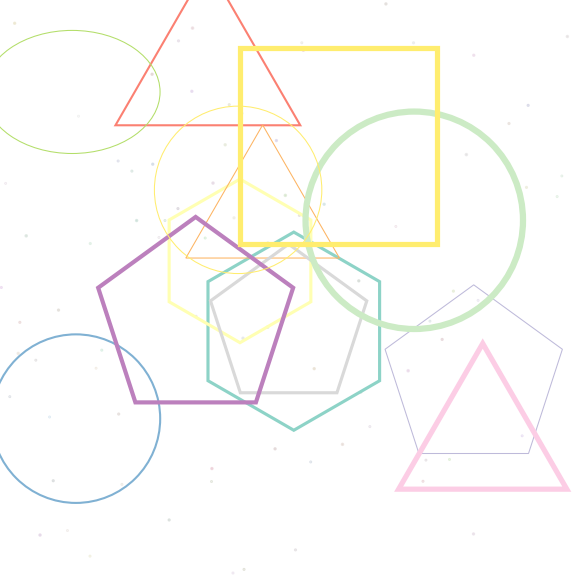[{"shape": "hexagon", "thickness": 1.5, "radius": 0.86, "center": [0.509, 0.426]}, {"shape": "hexagon", "thickness": 1.5, "radius": 0.71, "center": [0.416, 0.547]}, {"shape": "pentagon", "thickness": 0.5, "radius": 0.81, "center": [0.82, 0.344]}, {"shape": "triangle", "thickness": 1, "radius": 0.92, "center": [0.36, 0.875]}, {"shape": "circle", "thickness": 1, "radius": 0.73, "center": [0.131, 0.274]}, {"shape": "triangle", "thickness": 0.5, "radius": 0.77, "center": [0.455, 0.629]}, {"shape": "oval", "thickness": 0.5, "radius": 0.76, "center": [0.125, 0.84]}, {"shape": "triangle", "thickness": 2.5, "radius": 0.84, "center": [0.836, 0.236]}, {"shape": "pentagon", "thickness": 1.5, "radius": 0.71, "center": [0.5, 0.434]}, {"shape": "pentagon", "thickness": 2, "radius": 0.89, "center": [0.339, 0.446]}, {"shape": "circle", "thickness": 3, "radius": 0.94, "center": [0.717, 0.618]}, {"shape": "square", "thickness": 2.5, "radius": 0.85, "center": [0.586, 0.746]}, {"shape": "circle", "thickness": 0.5, "radius": 0.72, "center": [0.412, 0.67]}]